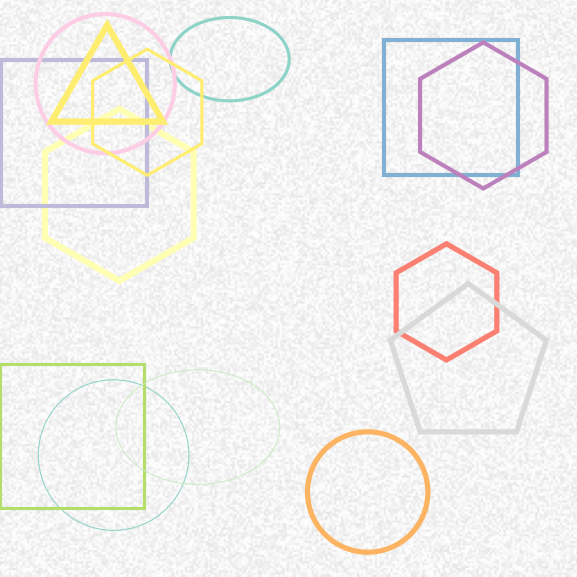[{"shape": "circle", "thickness": 0.5, "radius": 0.65, "center": [0.197, 0.211]}, {"shape": "oval", "thickness": 1.5, "radius": 0.52, "center": [0.398, 0.897]}, {"shape": "hexagon", "thickness": 3, "radius": 0.74, "center": [0.207, 0.662]}, {"shape": "square", "thickness": 2, "radius": 0.63, "center": [0.128, 0.769]}, {"shape": "hexagon", "thickness": 2.5, "radius": 0.5, "center": [0.773, 0.476]}, {"shape": "square", "thickness": 2, "radius": 0.58, "center": [0.781, 0.813]}, {"shape": "circle", "thickness": 2.5, "radius": 0.52, "center": [0.637, 0.147]}, {"shape": "square", "thickness": 1.5, "radius": 0.62, "center": [0.125, 0.245]}, {"shape": "circle", "thickness": 2, "radius": 0.6, "center": [0.182, 0.854]}, {"shape": "pentagon", "thickness": 2.5, "radius": 0.71, "center": [0.811, 0.366]}, {"shape": "hexagon", "thickness": 2, "radius": 0.63, "center": [0.837, 0.799]}, {"shape": "oval", "thickness": 0.5, "radius": 0.71, "center": [0.343, 0.26]}, {"shape": "hexagon", "thickness": 1.5, "radius": 0.55, "center": [0.255, 0.805]}, {"shape": "triangle", "thickness": 3, "radius": 0.56, "center": [0.186, 0.844]}]